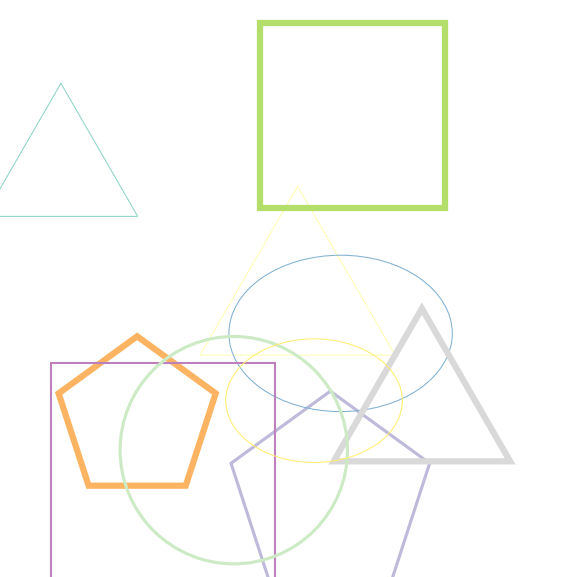[{"shape": "triangle", "thickness": 0.5, "radius": 0.77, "center": [0.105, 0.701]}, {"shape": "triangle", "thickness": 0.5, "radius": 0.97, "center": [0.515, 0.482]}, {"shape": "pentagon", "thickness": 1.5, "radius": 0.9, "center": [0.572, 0.141]}, {"shape": "oval", "thickness": 0.5, "radius": 0.97, "center": [0.59, 0.422]}, {"shape": "pentagon", "thickness": 3, "radius": 0.71, "center": [0.238, 0.274]}, {"shape": "square", "thickness": 3, "radius": 0.8, "center": [0.611, 0.799]}, {"shape": "triangle", "thickness": 3, "radius": 0.88, "center": [0.731, 0.288]}, {"shape": "square", "thickness": 1, "radius": 0.97, "center": [0.283, 0.177]}, {"shape": "circle", "thickness": 1.5, "radius": 0.98, "center": [0.405, 0.22]}, {"shape": "oval", "thickness": 0.5, "radius": 0.76, "center": [0.544, 0.305]}]